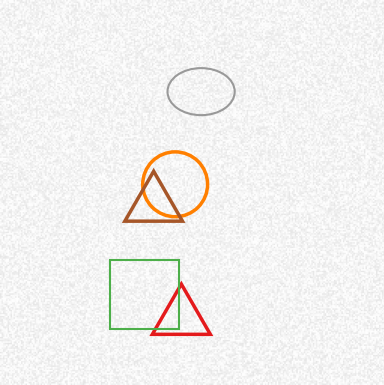[{"shape": "triangle", "thickness": 2.5, "radius": 0.43, "center": [0.471, 0.175]}, {"shape": "square", "thickness": 1.5, "radius": 0.45, "center": [0.375, 0.235]}, {"shape": "circle", "thickness": 2.5, "radius": 0.42, "center": [0.455, 0.521]}, {"shape": "triangle", "thickness": 2.5, "radius": 0.43, "center": [0.399, 0.469]}, {"shape": "oval", "thickness": 1.5, "radius": 0.44, "center": [0.522, 0.762]}]